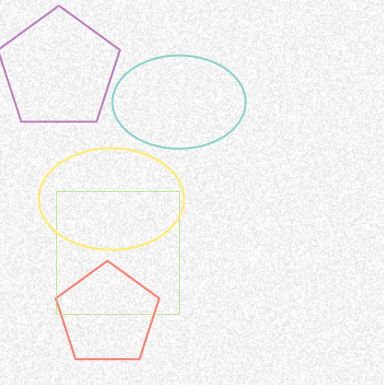[{"shape": "oval", "thickness": 1.5, "radius": 0.86, "center": [0.465, 0.735]}, {"shape": "pentagon", "thickness": 1.5, "radius": 0.71, "center": [0.279, 0.181]}, {"shape": "square", "thickness": 0.5, "radius": 0.8, "center": [0.305, 0.345]}, {"shape": "pentagon", "thickness": 1.5, "radius": 0.83, "center": [0.153, 0.819]}, {"shape": "oval", "thickness": 1.5, "radius": 0.94, "center": [0.289, 0.483]}]